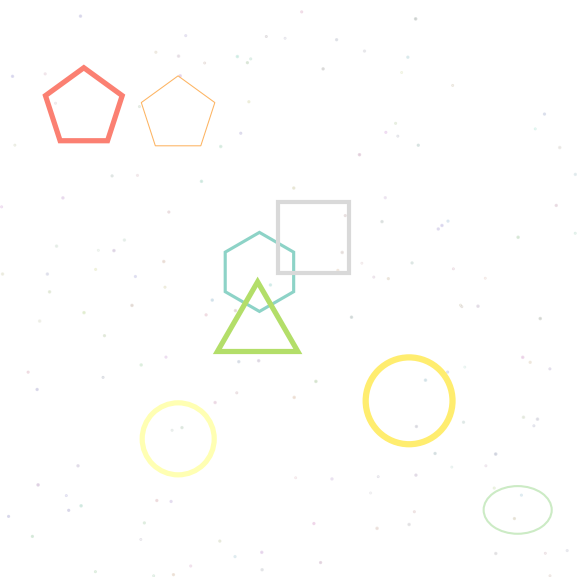[{"shape": "hexagon", "thickness": 1.5, "radius": 0.34, "center": [0.449, 0.528]}, {"shape": "circle", "thickness": 2.5, "radius": 0.31, "center": [0.309, 0.239]}, {"shape": "pentagon", "thickness": 2.5, "radius": 0.35, "center": [0.145, 0.812]}, {"shape": "pentagon", "thickness": 0.5, "radius": 0.33, "center": [0.308, 0.801]}, {"shape": "triangle", "thickness": 2.5, "radius": 0.4, "center": [0.446, 0.431]}, {"shape": "square", "thickness": 2, "radius": 0.31, "center": [0.543, 0.588]}, {"shape": "oval", "thickness": 1, "radius": 0.29, "center": [0.896, 0.116]}, {"shape": "circle", "thickness": 3, "radius": 0.38, "center": [0.708, 0.305]}]